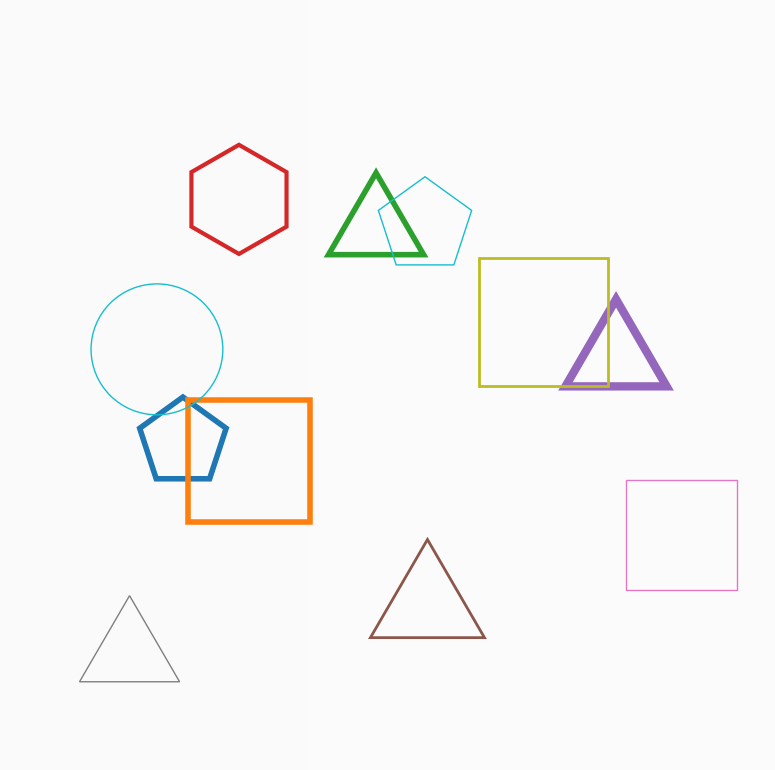[{"shape": "pentagon", "thickness": 2, "radius": 0.29, "center": [0.236, 0.426]}, {"shape": "square", "thickness": 2, "radius": 0.39, "center": [0.321, 0.401]}, {"shape": "triangle", "thickness": 2, "radius": 0.35, "center": [0.485, 0.705]}, {"shape": "hexagon", "thickness": 1.5, "radius": 0.35, "center": [0.308, 0.741]}, {"shape": "triangle", "thickness": 3, "radius": 0.38, "center": [0.795, 0.536]}, {"shape": "triangle", "thickness": 1, "radius": 0.42, "center": [0.552, 0.214]}, {"shape": "square", "thickness": 0.5, "radius": 0.36, "center": [0.88, 0.305]}, {"shape": "triangle", "thickness": 0.5, "radius": 0.37, "center": [0.167, 0.152]}, {"shape": "square", "thickness": 1, "radius": 0.42, "center": [0.701, 0.582]}, {"shape": "circle", "thickness": 0.5, "radius": 0.43, "center": [0.202, 0.546]}, {"shape": "pentagon", "thickness": 0.5, "radius": 0.32, "center": [0.548, 0.707]}]